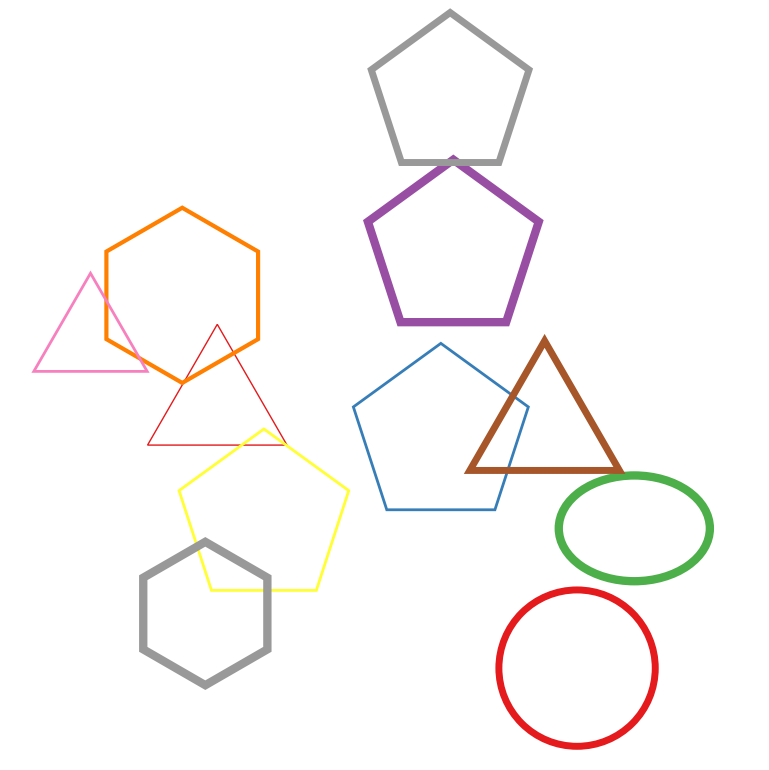[{"shape": "triangle", "thickness": 0.5, "radius": 0.52, "center": [0.282, 0.474]}, {"shape": "circle", "thickness": 2.5, "radius": 0.51, "center": [0.749, 0.132]}, {"shape": "pentagon", "thickness": 1, "radius": 0.6, "center": [0.573, 0.435]}, {"shape": "oval", "thickness": 3, "radius": 0.49, "center": [0.824, 0.314]}, {"shape": "pentagon", "thickness": 3, "radius": 0.58, "center": [0.589, 0.676]}, {"shape": "hexagon", "thickness": 1.5, "radius": 0.57, "center": [0.237, 0.616]}, {"shape": "pentagon", "thickness": 1, "radius": 0.58, "center": [0.343, 0.327]}, {"shape": "triangle", "thickness": 2.5, "radius": 0.56, "center": [0.707, 0.445]}, {"shape": "triangle", "thickness": 1, "radius": 0.42, "center": [0.118, 0.56]}, {"shape": "hexagon", "thickness": 3, "radius": 0.47, "center": [0.267, 0.203]}, {"shape": "pentagon", "thickness": 2.5, "radius": 0.54, "center": [0.585, 0.876]}]